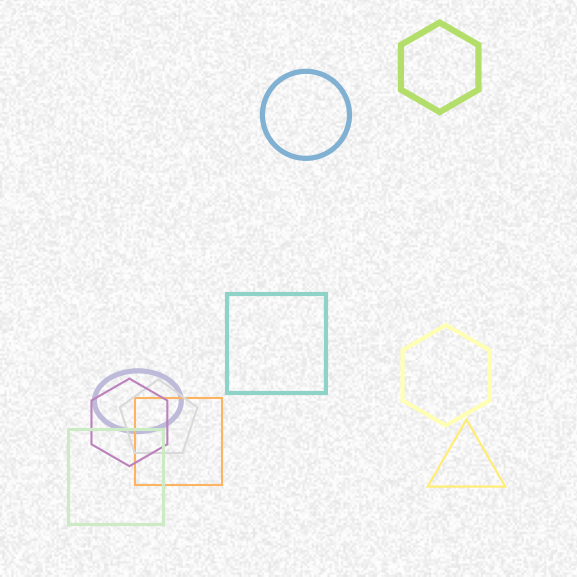[{"shape": "square", "thickness": 2, "radius": 0.43, "center": [0.479, 0.405]}, {"shape": "hexagon", "thickness": 2, "radius": 0.43, "center": [0.772, 0.349]}, {"shape": "oval", "thickness": 2.5, "radius": 0.38, "center": [0.239, 0.304]}, {"shape": "circle", "thickness": 2.5, "radius": 0.38, "center": [0.53, 0.8]}, {"shape": "square", "thickness": 1, "radius": 0.38, "center": [0.309, 0.235]}, {"shape": "hexagon", "thickness": 3, "radius": 0.39, "center": [0.761, 0.883]}, {"shape": "pentagon", "thickness": 1, "radius": 0.35, "center": [0.275, 0.272]}, {"shape": "hexagon", "thickness": 1, "radius": 0.38, "center": [0.224, 0.268]}, {"shape": "square", "thickness": 1.5, "radius": 0.41, "center": [0.2, 0.174]}, {"shape": "triangle", "thickness": 1, "radius": 0.39, "center": [0.808, 0.195]}]